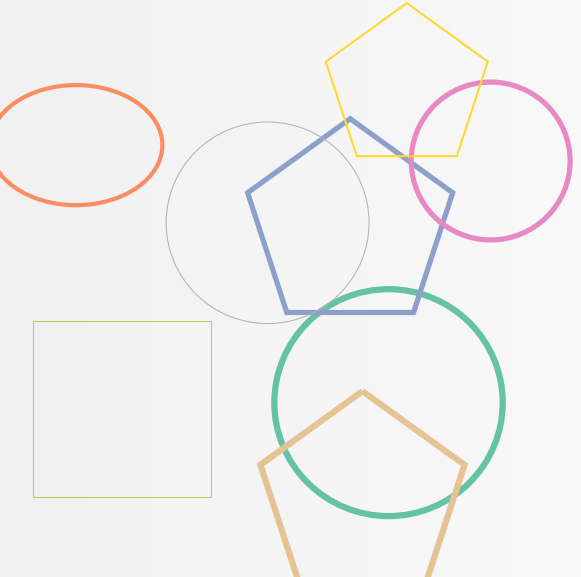[{"shape": "circle", "thickness": 3, "radius": 0.98, "center": [0.668, 0.302]}, {"shape": "oval", "thickness": 2, "radius": 0.74, "center": [0.131, 0.748]}, {"shape": "pentagon", "thickness": 2.5, "radius": 0.93, "center": [0.602, 0.608]}, {"shape": "circle", "thickness": 2.5, "radius": 0.68, "center": [0.844, 0.72]}, {"shape": "square", "thickness": 0.5, "radius": 0.76, "center": [0.21, 0.291]}, {"shape": "pentagon", "thickness": 1, "radius": 0.73, "center": [0.7, 0.847]}, {"shape": "pentagon", "thickness": 3, "radius": 0.92, "center": [0.624, 0.137]}, {"shape": "circle", "thickness": 0.5, "radius": 0.87, "center": [0.46, 0.613]}]